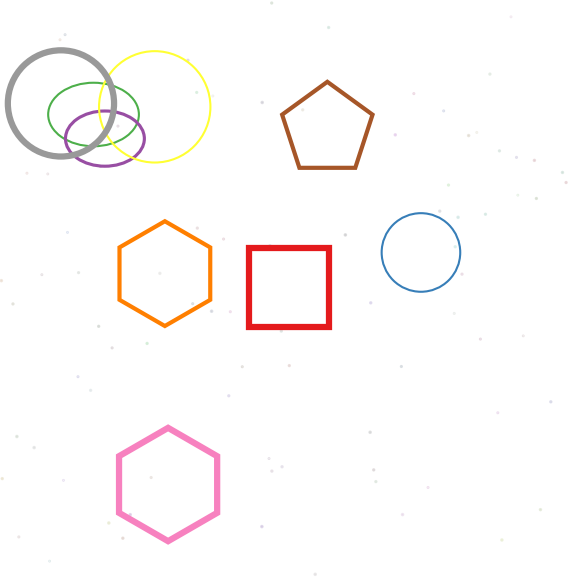[{"shape": "square", "thickness": 3, "radius": 0.34, "center": [0.501, 0.501]}, {"shape": "circle", "thickness": 1, "radius": 0.34, "center": [0.729, 0.562]}, {"shape": "oval", "thickness": 1, "radius": 0.39, "center": [0.162, 0.801]}, {"shape": "oval", "thickness": 1.5, "radius": 0.34, "center": [0.182, 0.759]}, {"shape": "hexagon", "thickness": 2, "radius": 0.45, "center": [0.285, 0.525]}, {"shape": "circle", "thickness": 1, "radius": 0.48, "center": [0.268, 0.814]}, {"shape": "pentagon", "thickness": 2, "radius": 0.41, "center": [0.567, 0.775]}, {"shape": "hexagon", "thickness": 3, "radius": 0.49, "center": [0.291, 0.16]}, {"shape": "circle", "thickness": 3, "radius": 0.46, "center": [0.106, 0.82]}]